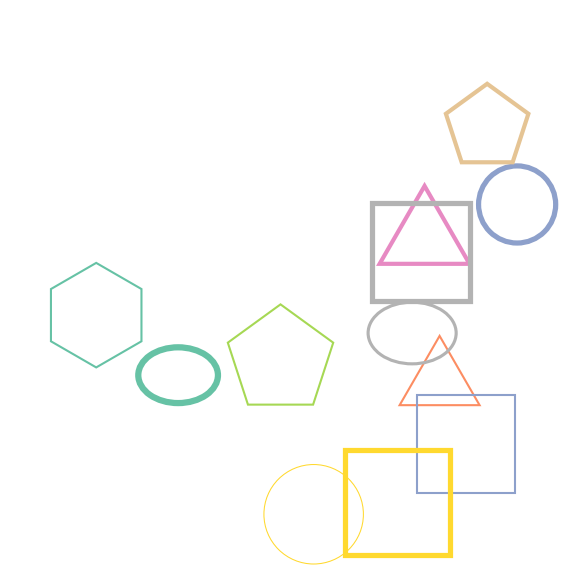[{"shape": "hexagon", "thickness": 1, "radius": 0.45, "center": [0.167, 0.453]}, {"shape": "oval", "thickness": 3, "radius": 0.34, "center": [0.308, 0.349]}, {"shape": "triangle", "thickness": 1, "radius": 0.4, "center": [0.761, 0.338]}, {"shape": "square", "thickness": 1, "radius": 0.42, "center": [0.807, 0.23]}, {"shape": "circle", "thickness": 2.5, "radius": 0.33, "center": [0.895, 0.645]}, {"shape": "triangle", "thickness": 2, "radius": 0.45, "center": [0.735, 0.587]}, {"shape": "pentagon", "thickness": 1, "radius": 0.48, "center": [0.486, 0.376]}, {"shape": "square", "thickness": 2.5, "radius": 0.46, "center": [0.688, 0.129]}, {"shape": "circle", "thickness": 0.5, "radius": 0.43, "center": [0.543, 0.109]}, {"shape": "pentagon", "thickness": 2, "radius": 0.38, "center": [0.844, 0.779]}, {"shape": "oval", "thickness": 1.5, "radius": 0.38, "center": [0.714, 0.422]}, {"shape": "square", "thickness": 2.5, "radius": 0.42, "center": [0.728, 0.563]}]